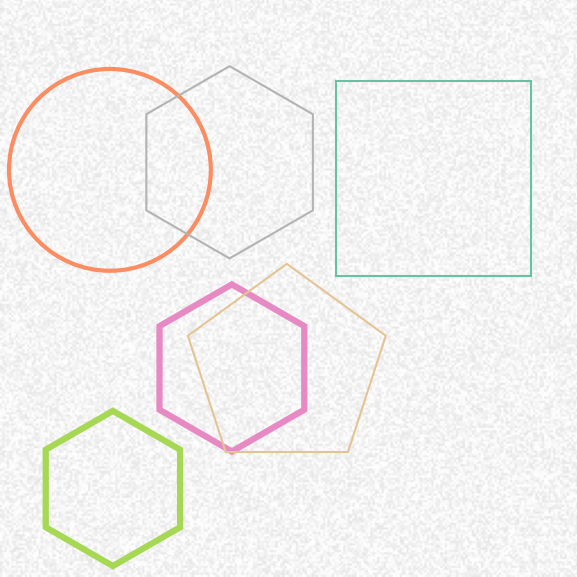[{"shape": "square", "thickness": 1, "radius": 0.84, "center": [0.751, 0.69]}, {"shape": "circle", "thickness": 2, "radius": 0.87, "center": [0.19, 0.705]}, {"shape": "hexagon", "thickness": 3, "radius": 0.72, "center": [0.402, 0.362]}, {"shape": "hexagon", "thickness": 3, "radius": 0.67, "center": [0.196, 0.153]}, {"shape": "pentagon", "thickness": 1, "radius": 0.9, "center": [0.497, 0.362]}, {"shape": "hexagon", "thickness": 1, "radius": 0.83, "center": [0.398, 0.718]}]